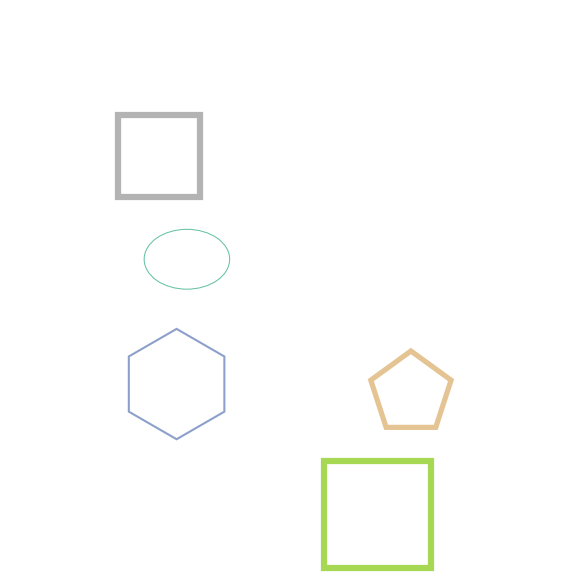[{"shape": "oval", "thickness": 0.5, "radius": 0.37, "center": [0.324, 0.55]}, {"shape": "hexagon", "thickness": 1, "radius": 0.48, "center": [0.306, 0.334]}, {"shape": "square", "thickness": 3, "radius": 0.46, "center": [0.653, 0.108]}, {"shape": "pentagon", "thickness": 2.5, "radius": 0.37, "center": [0.712, 0.318]}, {"shape": "square", "thickness": 3, "radius": 0.35, "center": [0.276, 0.729]}]